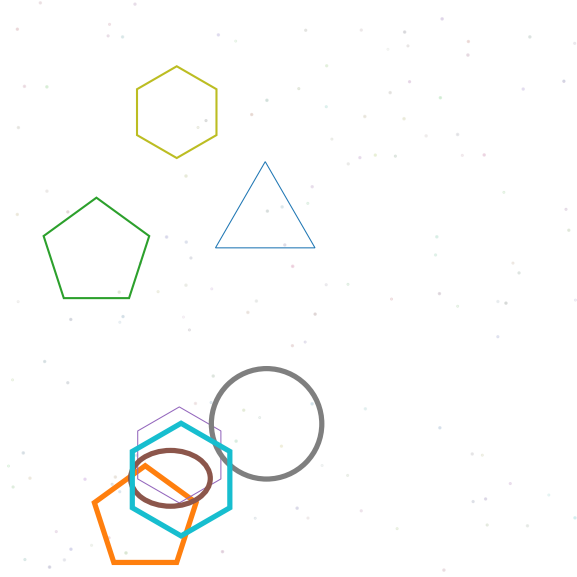[{"shape": "triangle", "thickness": 0.5, "radius": 0.5, "center": [0.459, 0.62]}, {"shape": "pentagon", "thickness": 2.5, "radius": 0.46, "center": [0.251, 0.1]}, {"shape": "pentagon", "thickness": 1, "radius": 0.48, "center": [0.167, 0.561]}, {"shape": "hexagon", "thickness": 0.5, "radius": 0.42, "center": [0.31, 0.211]}, {"shape": "oval", "thickness": 2.5, "radius": 0.35, "center": [0.295, 0.171]}, {"shape": "circle", "thickness": 2.5, "radius": 0.48, "center": [0.462, 0.265]}, {"shape": "hexagon", "thickness": 1, "radius": 0.4, "center": [0.306, 0.805]}, {"shape": "hexagon", "thickness": 2.5, "radius": 0.49, "center": [0.314, 0.169]}]